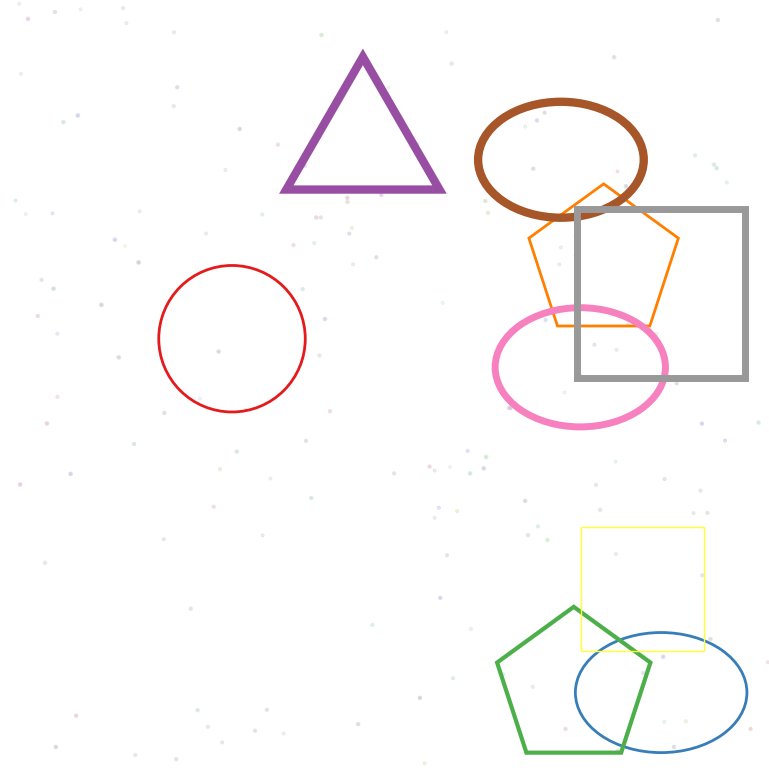[{"shape": "circle", "thickness": 1, "radius": 0.48, "center": [0.301, 0.56]}, {"shape": "oval", "thickness": 1, "radius": 0.56, "center": [0.859, 0.101]}, {"shape": "pentagon", "thickness": 1.5, "radius": 0.52, "center": [0.745, 0.107]}, {"shape": "triangle", "thickness": 3, "radius": 0.57, "center": [0.471, 0.811]}, {"shape": "pentagon", "thickness": 1, "radius": 0.51, "center": [0.784, 0.659]}, {"shape": "square", "thickness": 0.5, "radius": 0.4, "center": [0.834, 0.235]}, {"shape": "oval", "thickness": 3, "radius": 0.54, "center": [0.728, 0.793]}, {"shape": "oval", "thickness": 2.5, "radius": 0.55, "center": [0.754, 0.523]}, {"shape": "square", "thickness": 2.5, "radius": 0.55, "center": [0.858, 0.619]}]